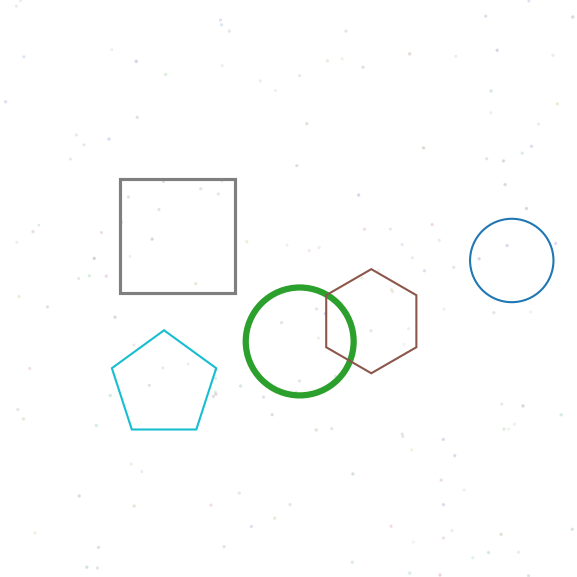[{"shape": "circle", "thickness": 1, "radius": 0.36, "center": [0.886, 0.548]}, {"shape": "circle", "thickness": 3, "radius": 0.47, "center": [0.519, 0.408]}, {"shape": "hexagon", "thickness": 1, "radius": 0.45, "center": [0.643, 0.443]}, {"shape": "square", "thickness": 1.5, "radius": 0.49, "center": [0.307, 0.591]}, {"shape": "pentagon", "thickness": 1, "radius": 0.47, "center": [0.284, 0.332]}]